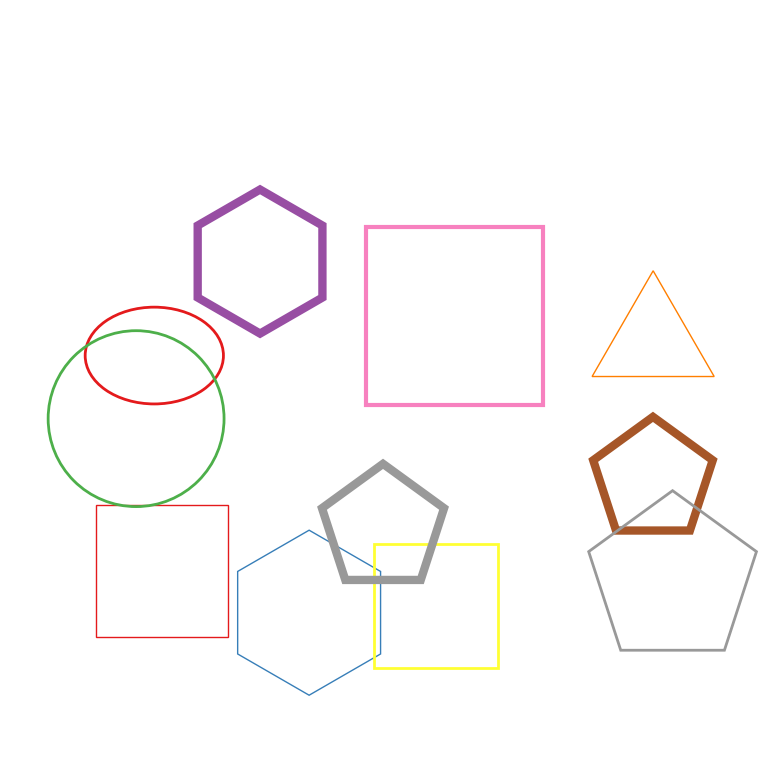[{"shape": "oval", "thickness": 1, "radius": 0.45, "center": [0.2, 0.538]}, {"shape": "square", "thickness": 0.5, "radius": 0.43, "center": [0.21, 0.258]}, {"shape": "hexagon", "thickness": 0.5, "radius": 0.54, "center": [0.401, 0.204]}, {"shape": "circle", "thickness": 1, "radius": 0.57, "center": [0.177, 0.456]}, {"shape": "hexagon", "thickness": 3, "radius": 0.47, "center": [0.338, 0.66]}, {"shape": "triangle", "thickness": 0.5, "radius": 0.46, "center": [0.848, 0.557]}, {"shape": "square", "thickness": 1, "radius": 0.4, "center": [0.566, 0.213]}, {"shape": "pentagon", "thickness": 3, "radius": 0.41, "center": [0.848, 0.377]}, {"shape": "square", "thickness": 1.5, "radius": 0.58, "center": [0.59, 0.59]}, {"shape": "pentagon", "thickness": 1, "radius": 0.57, "center": [0.873, 0.248]}, {"shape": "pentagon", "thickness": 3, "radius": 0.42, "center": [0.497, 0.314]}]